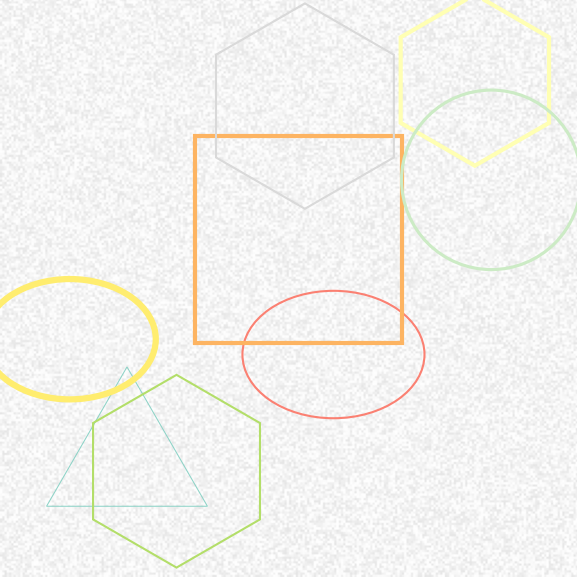[{"shape": "triangle", "thickness": 0.5, "radius": 0.8, "center": [0.22, 0.203]}, {"shape": "hexagon", "thickness": 2, "radius": 0.74, "center": [0.822, 0.86]}, {"shape": "oval", "thickness": 1, "radius": 0.79, "center": [0.577, 0.385]}, {"shape": "square", "thickness": 2, "radius": 0.9, "center": [0.517, 0.585]}, {"shape": "hexagon", "thickness": 1, "radius": 0.83, "center": [0.306, 0.183]}, {"shape": "hexagon", "thickness": 1, "radius": 0.89, "center": [0.528, 0.815]}, {"shape": "circle", "thickness": 1.5, "radius": 0.78, "center": [0.851, 0.688]}, {"shape": "oval", "thickness": 3, "radius": 0.74, "center": [0.121, 0.412]}]